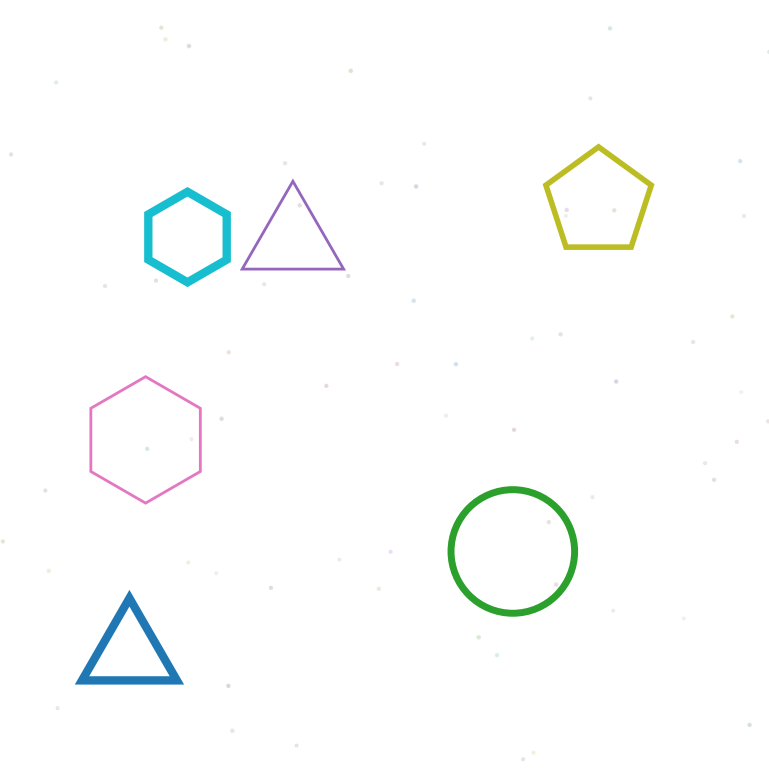[{"shape": "triangle", "thickness": 3, "radius": 0.36, "center": [0.168, 0.152]}, {"shape": "circle", "thickness": 2.5, "radius": 0.4, "center": [0.666, 0.284]}, {"shape": "triangle", "thickness": 1, "radius": 0.38, "center": [0.38, 0.689]}, {"shape": "hexagon", "thickness": 1, "radius": 0.41, "center": [0.189, 0.429]}, {"shape": "pentagon", "thickness": 2, "radius": 0.36, "center": [0.777, 0.737]}, {"shape": "hexagon", "thickness": 3, "radius": 0.29, "center": [0.244, 0.692]}]